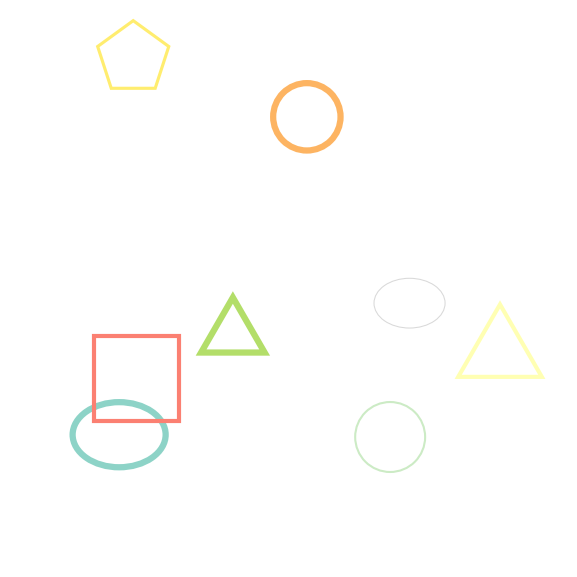[{"shape": "oval", "thickness": 3, "radius": 0.4, "center": [0.206, 0.246]}, {"shape": "triangle", "thickness": 2, "radius": 0.42, "center": [0.866, 0.388]}, {"shape": "square", "thickness": 2, "radius": 0.37, "center": [0.236, 0.344]}, {"shape": "circle", "thickness": 3, "radius": 0.29, "center": [0.531, 0.797]}, {"shape": "triangle", "thickness": 3, "radius": 0.32, "center": [0.403, 0.42]}, {"shape": "oval", "thickness": 0.5, "radius": 0.31, "center": [0.709, 0.474]}, {"shape": "circle", "thickness": 1, "radius": 0.3, "center": [0.676, 0.242]}, {"shape": "pentagon", "thickness": 1.5, "radius": 0.32, "center": [0.231, 0.899]}]